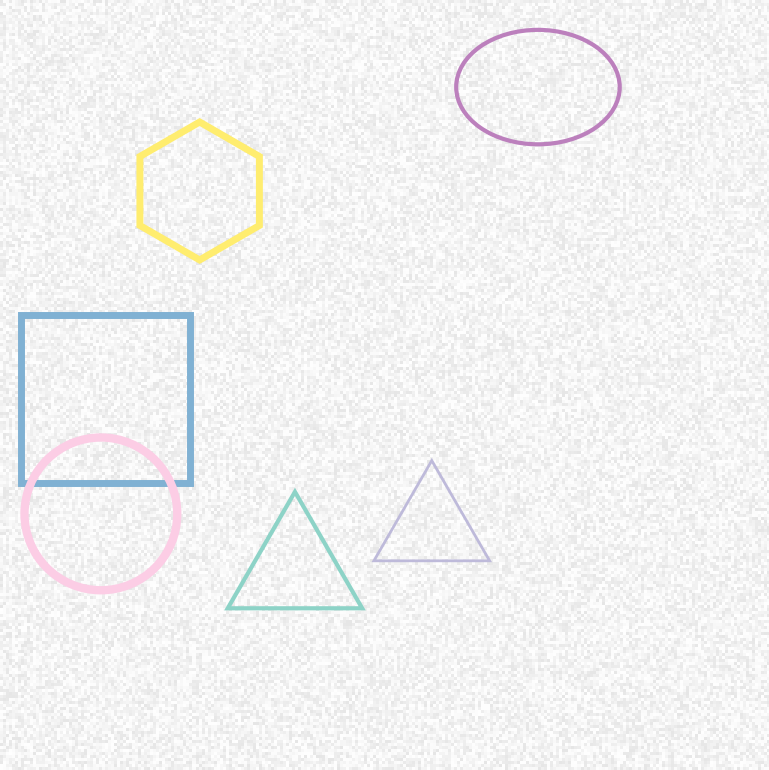[{"shape": "triangle", "thickness": 1.5, "radius": 0.5, "center": [0.383, 0.26]}, {"shape": "triangle", "thickness": 1, "radius": 0.43, "center": [0.561, 0.315]}, {"shape": "square", "thickness": 2.5, "radius": 0.55, "center": [0.137, 0.482]}, {"shape": "circle", "thickness": 3, "radius": 0.5, "center": [0.131, 0.333]}, {"shape": "oval", "thickness": 1.5, "radius": 0.53, "center": [0.699, 0.887]}, {"shape": "hexagon", "thickness": 2.5, "radius": 0.45, "center": [0.259, 0.752]}]